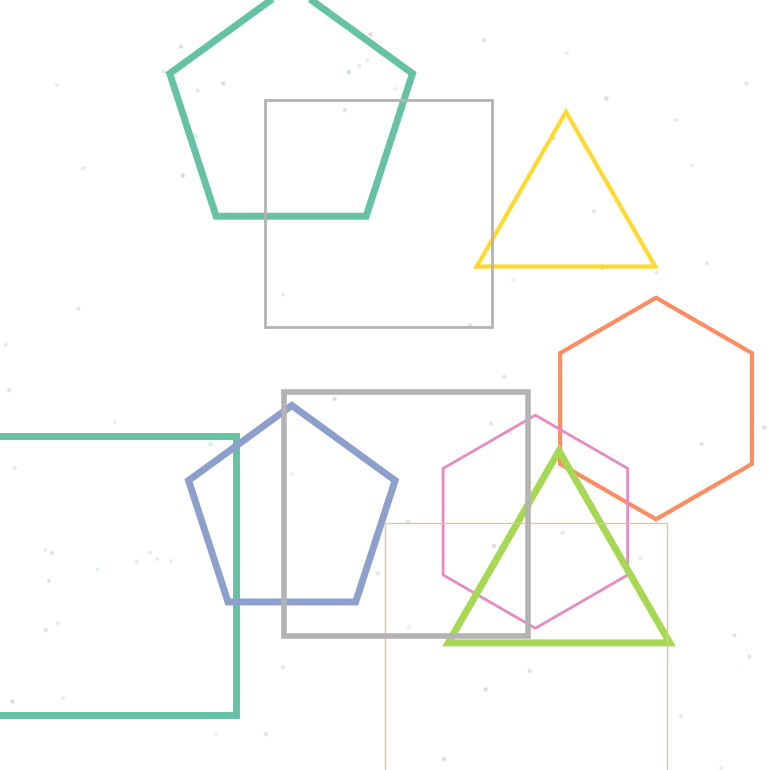[{"shape": "pentagon", "thickness": 2.5, "radius": 0.83, "center": [0.378, 0.853]}, {"shape": "square", "thickness": 2.5, "radius": 0.91, "center": [0.125, 0.253]}, {"shape": "hexagon", "thickness": 1.5, "radius": 0.72, "center": [0.852, 0.469]}, {"shape": "pentagon", "thickness": 2.5, "radius": 0.71, "center": [0.379, 0.332]}, {"shape": "hexagon", "thickness": 1, "radius": 0.69, "center": [0.695, 0.322]}, {"shape": "triangle", "thickness": 2.5, "radius": 0.83, "center": [0.726, 0.248]}, {"shape": "triangle", "thickness": 1.5, "radius": 0.67, "center": [0.735, 0.721]}, {"shape": "square", "thickness": 0.5, "radius": 0.92, "center": [0.683, 0.138]}, {"shape": "square", "thickness": 2, "radius": 0.79, "center": [0.527, 0.332]}, {"shape": "square", "thickness": 1, "radius": 0.74, "center": [0.491, 0.723]}]